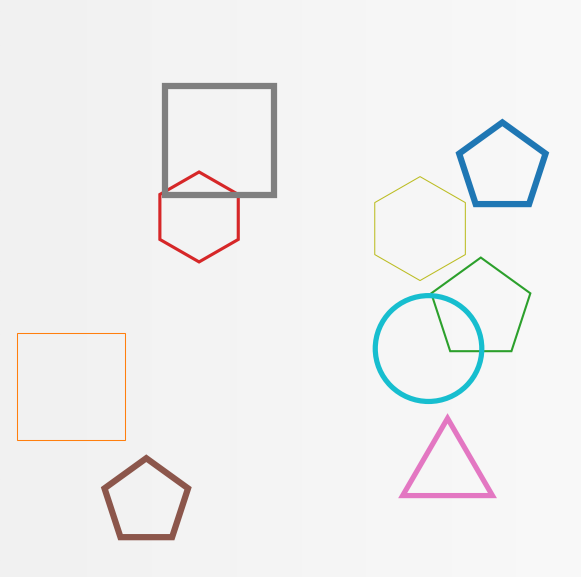[{"shape": "pentagon", "thickness": 3, "radius": 0.39, "center": [0.864, 0.709]}, {"shape": "square", "thickness": 0.5, "radius": 0.46, "center": [0.122, 0.33]}, {"shape": "pentagon", "thickness": 1, "radius": 0.45, "center": [0.827, 0.464]}, {"shape": "hexagon", "thickness": 1.5, "radius": 0.39, "center": [0.342, 0.623]}, {"shape": "pentagon", "thickness": 3, "radius": 0.38, "center": [0.252, 0.13]}, {"shape": "triangle", "thickness": 2.5, "radius": 0.45, "center": [0.77, 0.186]}, {"shape": "square", "thickness": 3, "radius": 0.47, "center": [0.377, 0.756]}, {"shape": "hexagon", "thickness": 0.5, "radius": 0.45, "center": [0.723, 0.603]}, {"shape": "circle", "thickness": 2.5, "radius": 0.46, "center": [0.737, 0.396]}]